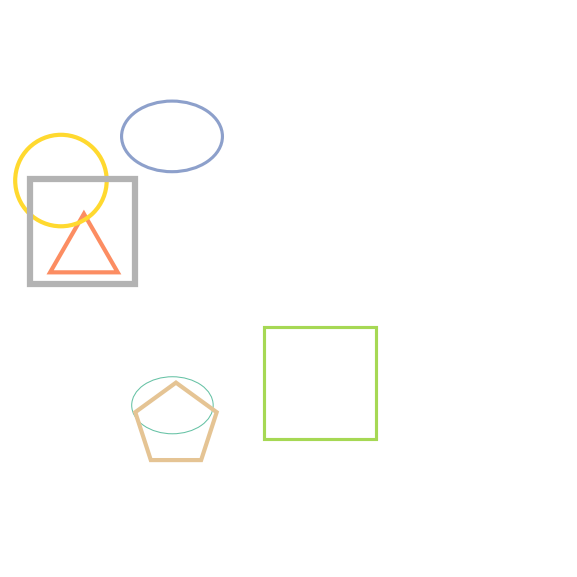[{"shape": "oval", "thickness": 0.5, "radius": 0.35, "center": [0.299, 0.297]}, {"shape": "triangle", "thickness": 2, "radius": 0.34, "center": [0.145, 0.561]}, {"shape": "oval", "thickness": 1.5, "radius": 0.44, "center": [0.298, 0.763]}, {"shape": "square", "thickness": 1.5, "radius": 0.49, "center": [0.555, 0.337]}, {"shape": "circle", "thickness": 2, "radius": 0.4, "center": [0.106, 0.687]}, {"shape": "pentagon", "thickness": 2, "radius": 0.37, "center": [0.305, 0.262]}, {"shape": "square", "thickness": 3, "radius": 0.45, "center": [0.142, 0.599]}]